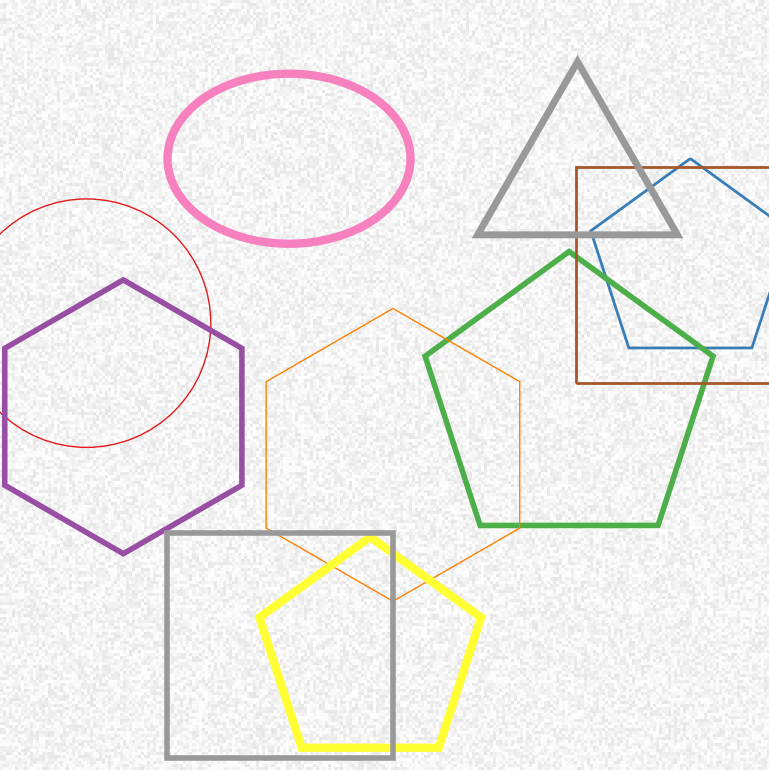[{"shape": "circle", "thickness": 0.5, "radius": 0.81, "center": [0.112, 0.58]}, {"shape": "pentagon", "thickness": 1, "radius": 0.68, "center": [0.897, 0.658]}, {"shape": "pentagon", "thickness": 2, "radius": 0.98, "center": [0.739, 0.477]}, {"shape": "hexagon", "thickness": 2, "radius": 0.89, "center": [0.16, 0.459]}, {"shape": "hexagon", "thickness": 0.5, "radius": 0.95, "center": [0.51, 0.409]}, {"shape": "pentagon", "thickness": 3, "radius": 0.76, "center": [0.481, 0.151]}, {"shape": "square", "thickness": 1, "radius": 0.7, "center": [0.888, 0.643]}, {"shape": "oval", "thickness": 3, "radius": 0.79, "center": [0.375, 0.794]}, {"shape": "square", "thickness": 2, "radius": 0.73, "center": [0.364, 0.162]}, {"shape": "triangle", "thickness": 2.5, "radius": 0.75, "center": [0.75, 0.77]}]